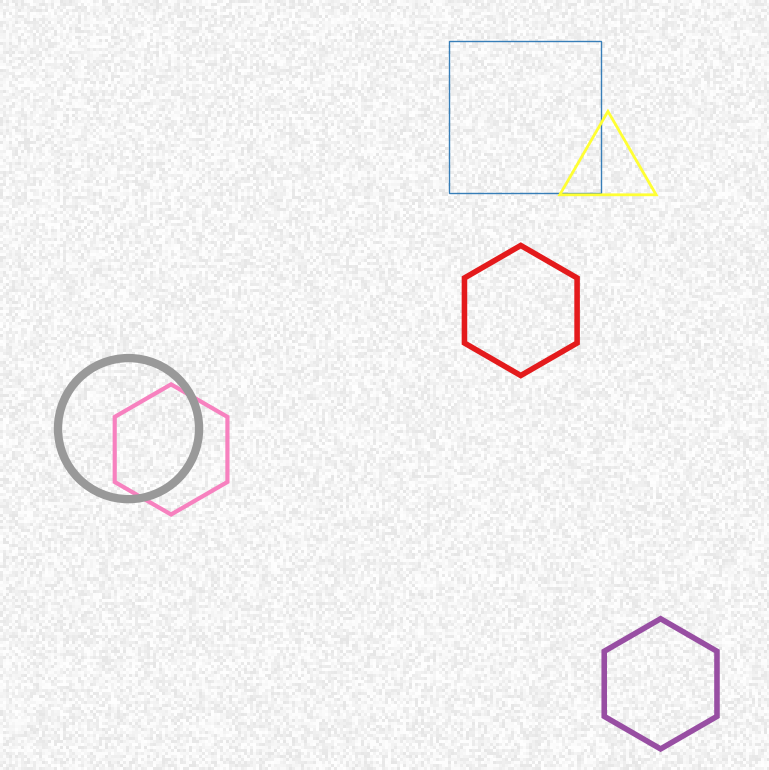[{"shape": "hexagon", "thickness": 2, "radius": 0.42, "center": [0.676, 0.597]}, {"shape": "square", "thickness": 0.5, "radius": 0.49, "center": [0.682, 0.848]}, {"shape": "hexagon", "thickness": 2, "radius": 0.42, "center": [0.858, 0.112]}, {"shape": "triangle", "thickness": 1, "radius": 0.36, "center": [0.79, 0.783]}, {"shape": "hexagon", "thickness": 1.5, "radius": 0.42, "center": [0.222, 0.416]}, {"shape": "circle", "thickness": 3, "radius": 0.46, "center": [0.167, 0.443]}]